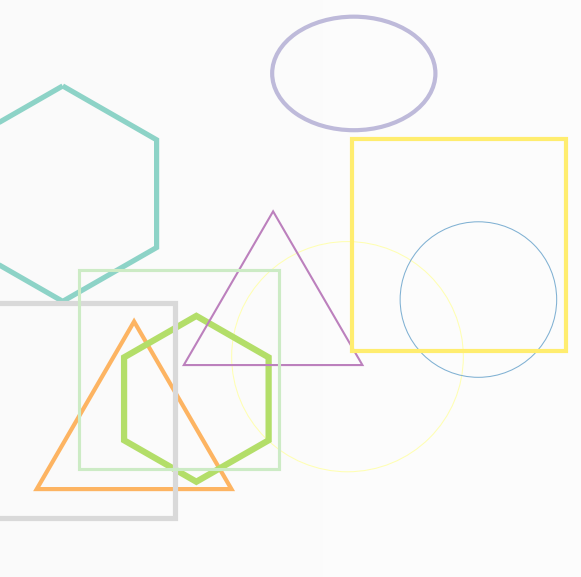[{"shape": "hexagon", "thickness": 2.5, "radius": 0.93, "center": [0.108, 0.664]}, {"shape": "circle", "thickness": 0.5, "radius": 1.0, "center": [0.598, 0.382]}, {"shape": "oval", "thickness": 2, "radius": 0.7, "center": [0.609, 0.872]}, {"shape": "circle", "thickness": 0.5, "radius": 0.67, "center": [0.823, 0.48]}, {"shape": "triangle", "thickness": 2, "radius": 0.97, "center": [0.231, 0.249]}, {"shape": "hexagon", "thickness": 3, "radius": 0.72, "center": [0.338, 0.309]}, {"shape": "square", "thickness": 2.5, "radius": 0.93, "center": [0.114, 0.288]}, {"shape": "triangle", "thickness": 1, "radius": 0.89, "center": [0.47, 0.456]}, {"shape": "square", "thickness": 1.5, "radius": 0.86, "center": [0.308, 0.36]}, {"shape": "square", "thickness": 2, "radius": 0.92, "center": [0.789, 0.576]}]